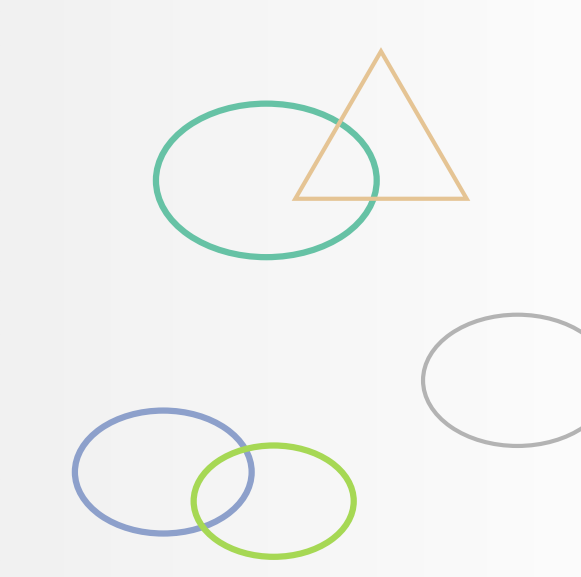[{"shape": "oval", "thickness": 3, "radius": 0.95, "center": [0.458, 0.687]}, {"shape": "oval", "thickness": 3, "radius": 0.76, "center": [0.281, 0.182]}, {"shape": "oval", "thickness": 3, "radius": 0.69, "center": [0.471, 0.131]}, {"shape": "triangle", "thickness": 2, "radius": 0.85, "center": [0.655, 0.74]}, {"shape": "oval", "thickness": 2, "radius": 0.81, "center": [0.89, 0.341]}]